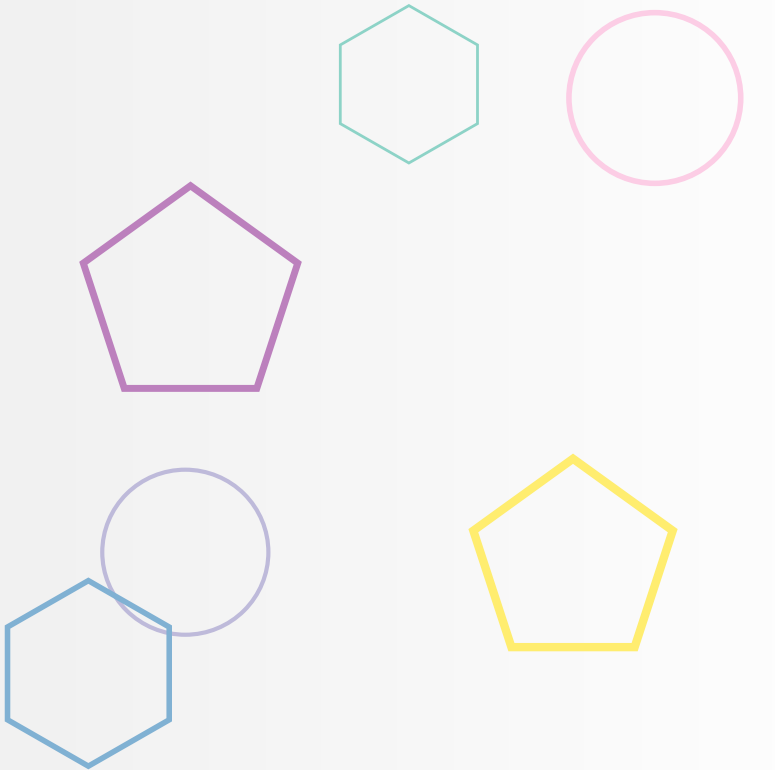[{"shape": "hexagon", "thickness": 1, "radius": 0.51, "center": [0.528, 0.891]}, {"shape": "circle", "thickness": 1.5, "radius": 0.54, "center": [0.239, 0.283]}, {"shape": "hexagon", "thickness": 2, "radius": 0.6, "center": [0.114, 0.125]}, {"shape": "circle", "thickness": 2, "radius": 0.55, "center": [0.845, 0.873]}, {"shape": "pentagon", "thickness": 2.5, "radius": 0.73, "center": [0.246, 0.613]}, {"shape": "pentagon", "thickness": 3, "radius": 0.68, "center": [0.739, 0.269]}]